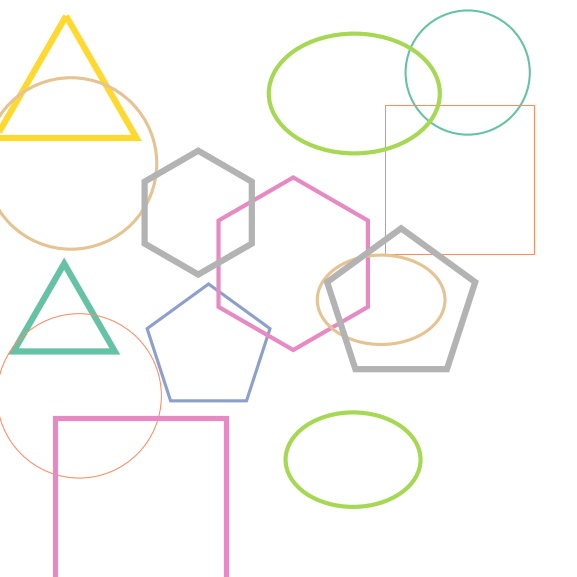[{"shape": "circle", "thickness": 1, "radius": 0.54, "center": [0.81, 0.873]}, {"shape": "triangle", "thickness": 3, "radius": 0.51, "center": [0.111, 0.441]}, {"shape": "circle", "thickness": 0.5, "radius": 0.71, "center": [0.137, 0.314]}, {"shape": "square", "thickness": 0.5, "radius": 0.65, "center": [0.796, 0.688]}, {"shape": "pentagon", "thickness": 1.5, "radius": 0.56, "center": [0.361, 0.396]}, {"shape": "hexagon", "thickness": 2, "radius": 0.75, "center": [0.508, 0.542]}, {"shape": "square", "thickness": 2.5, "radius": 0.74, "center": [0.243, 0.129]}, {"shape": "oval", "thickness": 2, "radius": 0.58, "center": [0.611, 0.203]}, {"shape": "oval", "thickness": 2, "radius": 0.74, "center": [0.614, 0.837]}, {"shape": "triangle", "thickness": 3, "radius": 0.7, "center": [0.114, 0.831]}, {"shape": "oval", "thickness": 1.5, "radius": 0.55, "center": [0.66, 0.48]}, {"shape": "circle", "thickness": 1.5, "radius": 0.74, "center": [0.123, 0.716]}, {"shape": "pentagon", "thickness": 3, "radius": 0.67, "center": [0.695, 0.469]}, {"shape": "hexagon", "thickness": 3, "radius": 0.54, "center": [0.343, 0.631]}]